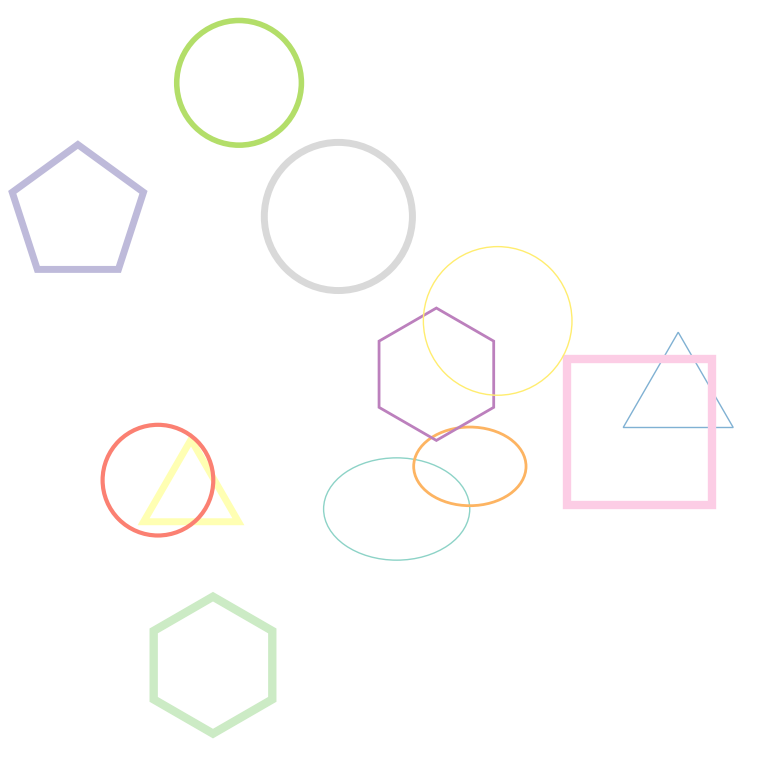[{"shape": "oval", "thickness": 0.5, "radius": 0.47, "center": [0.515, 0.339]}, {"shape": "triangle", "thickness": 2.5, "radius": 0.36, "center": [0.248, 0.358]}, {"shape": "pentagon", "thickness": 2.5, "radius": 0.45, "center": [0.101, 0.723]}, {"shape": "circle", "thickness": 1.5, "radius": 0.36, "center": [0.205, 0.376]}, {"shape": "triangle", "thickness": 0.5, "radius": 0.41, "center": [0.881, 0.486]}, {"shape": "oval", "thickness": 1, "radius": 0.36, "center": [0.61, 0.394]}, {"shape": "circle", "thickness": 2, "radius": 0.4, "center": [0.31, 0.892]}, {"shape": "square", "thickness": 3, "radius": 0.47, "center": [0.831, 0.439]}, {"shape": "circle", "thickness": 2.5, "radius": 0.48, "center": [0.439, 0.719]}, {"shape": "hexagon", "thickness": 1, "radius": 0.43, "center": [0.567, 0.514]}, {"shape": "hexagon", "thickness": 3, "radius": 0.44, "center": [0.277, 0.136]}, {"shape": "circle", "thickness": 0.5, "radius": 0.48, "center": [0.646, 0.583]}]